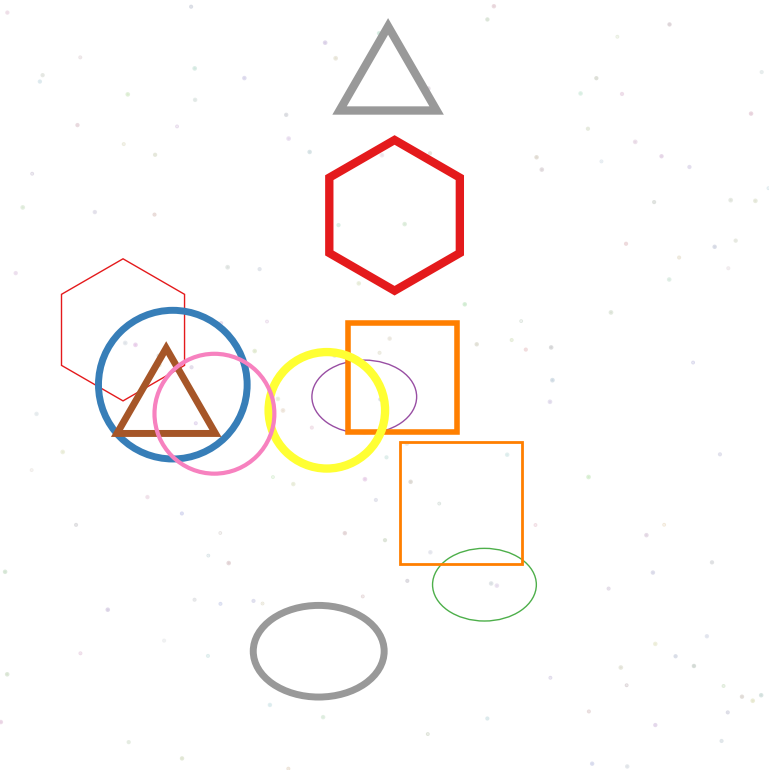[{"shape": "hexagon", "thickness": 0.5, "radius": 0.46, "center": [0.16, 0.572]}, {"shape": "hexagon", "thickness": 3, "radius": 0.49, "center": [0.512, 0.72]}, {"shape": "circle", "thickness": 2.5, "radius": 0.48, "center": [0.224, 0.5]}, {"shape": "oval", "thickness": 0.5, "radius": 0.34, "center": [0.629, 0.241]}, {"shape": "oval", "thickness": 0.5, "radius": 0.34, "center": [0.473, 0.485]}, {"shape": "square", "thickness": 1, "radius": 0.4, "center": [0.599, 0.346]}, {"shape": "square", "thickness": 2, "radius": 0.35, "center": [0.523, 0.509]}, {"shape": "circle", "thickness": 3, "radius": 0.38, "center": [0.424, 0.467]}, {"shape": "triangle", "thickness": 2.5, "radius": 0.37, "center": [0.216, 0.474]}, {"shape": "circle", "thickness": 1.5, "radius": 0.39, "center": [0.278, 0.463]}, {"shape": "triangle", "thickness": 3, "radius": 0.36, "center": [0.504, 0.893]}, {"shape": "oval", "thickness": 2.5, "radius": 0.43, "center": [0.414, 0.154]}]